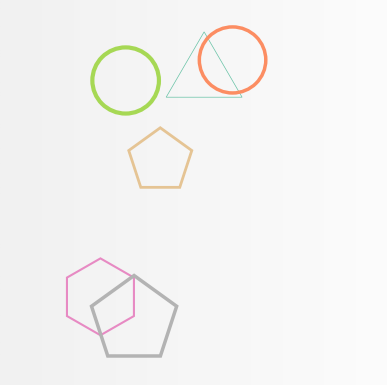[{"shape": "triangle", "thickness": 0.5, "radius": 0.57, "center": [0.527, 0.804]}, {"shape": "circle", "thickness": 2.5, "radius": 0.43, "center": [0.6, 0.844]}, {"shape": "hexagon", "thickness": 1.5, "radius": 0.5, "center": [0.259, 0.229]}, {"shape": "circle", "thickness": 3, "radius": 0.43, "center": [0.324, 0.791]}, {"shape": "pentagon", "thickness": 2, "radius": 0.43, "center": [0.414, 0.583]}, {"shape": "pentagon", "thickness": 2.5, "radius": 0.58, "center": [0.346, 0.169]}]